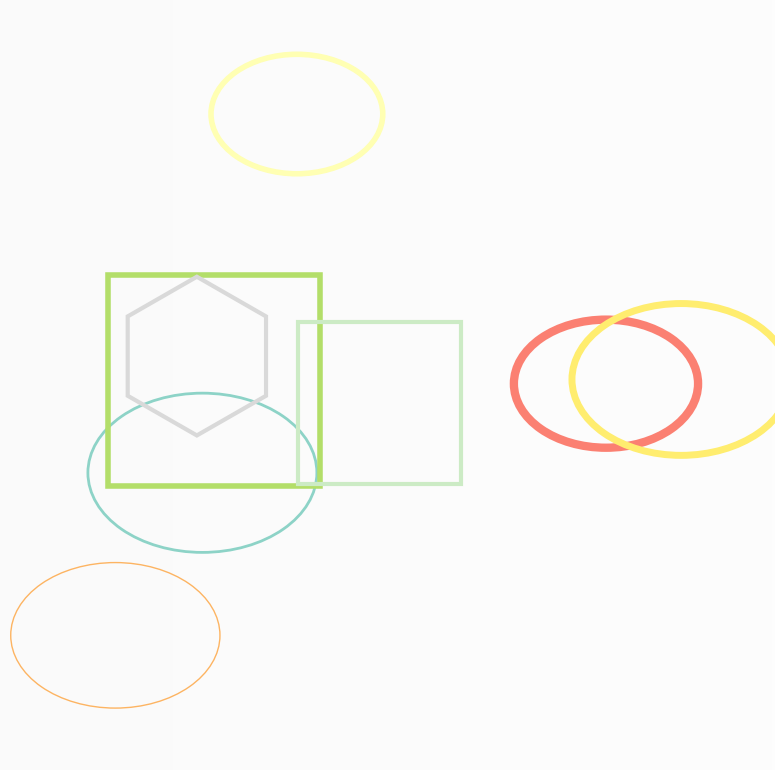[{"shape": "oval", "thickness": 1, "radius": 0.74, "center": [0.261, 0.386]}, {"shape": "oval", "thickness": 2, "radius": 0.55, "center": [0.383, 0.852]}, {"shape": "oval", "thickness": 3, "radius": 0.59, "center": [0.782, 0.502]}, {"shape": "oval", "thickness": 0.5, "radius": 0.67, "center": [0.149, 0.175]}, {"shape": "square", "thickness": 2, "radius": 0.68, "center": [0.277, 0.505]}, {"shape": "hexagon", "thickness": 1.5, "radius": 0.52, "center": [0.254, 0.538]}, {"shape": "square", "thickness": 1.5, "radius": 0.53, "center": [0.49, 0.476]}, {"shape": "oval", "thickness": 2.5, "radius": 0.7, "center": [0.879, 0.507]}]